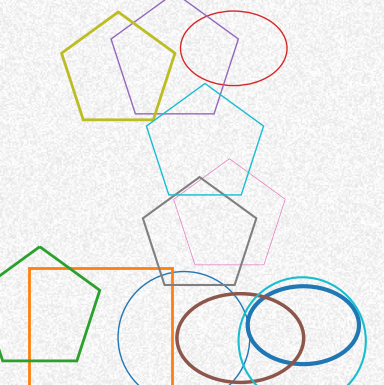[{"shape": "oval", "thickness": 3, "radius": 0.72, "center": [0.788, 0.155]}, {"shape": "circle", "thickness": 1, "radius": 0.86, "center": [0.478, 0.124]}, {"shape": "square", "thickness": 2, "radius": 0.93, "center": [0.262, 0.118]}, {"shape": "pentagon", "thickness": 2, "radius": 0.82, "center": [0.103, 0.195]}, {"shape": "oval", "thickness": 1, "radius": 0.69, "center": [0.607, 0.874]}, {"shape": "pentagon", "thickness": 1, "radius": 0.87, "center": [0.454, 0.845]}, {"shape": "oval", "thickness": 2.5, "radius": 0.82, "center": [0.624, 0.122]}, {"shape": "pentagon", "thickness": 0.5, "radius": 0.76, "center": [0.596, 0.435]}, {"shape": "pentagon", "thickness": 1.5, "radius": 0.77, "center": [0.518, 0.385]}, {"shape": "pentagon", "thickness": 2, "radius": 0.77, "center": [0.307, 0.814]}, {"shape": "circle", "thickness": 1.5, "radius": 0.83, "center": [0.785, 0.115]}, {"shape": "pentagon", "thickness": 1, "radius": 0.8, "center": [0.532, 0.623]}]